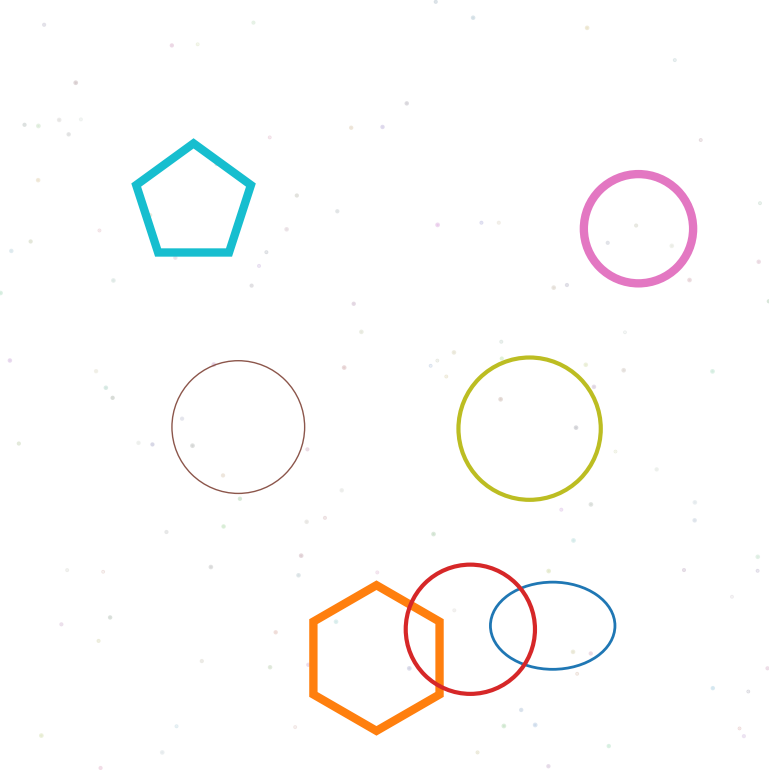[{"shape": "oval", "thickness": 1, "radius": 0.4, "center": [0.718, 0.187]}, {"shape": "hexagon", "thickness": 3, "radius": 0.47, "center": [0.489, 0.145]}, {"shape": "circle", "thickness": 1.5, "radius": 0.42, "center": [0.611, 0.183]}, {"shape": "circle", "thickness": 0.5, "radius": 0.43, "center": [0.309, 0.445]}, {"shape": "circle", "thickness": 3, "radius": 0.35, "center": [0.829, 0.703]}, {"shape": "circle", "thickness": 1.5, "radius": 0.46, "center": [0.688, 0.443]}, {"shape": "pentagon", "thickness": 3, "radius": 0.39, "center": [0.251, 0.735]}]